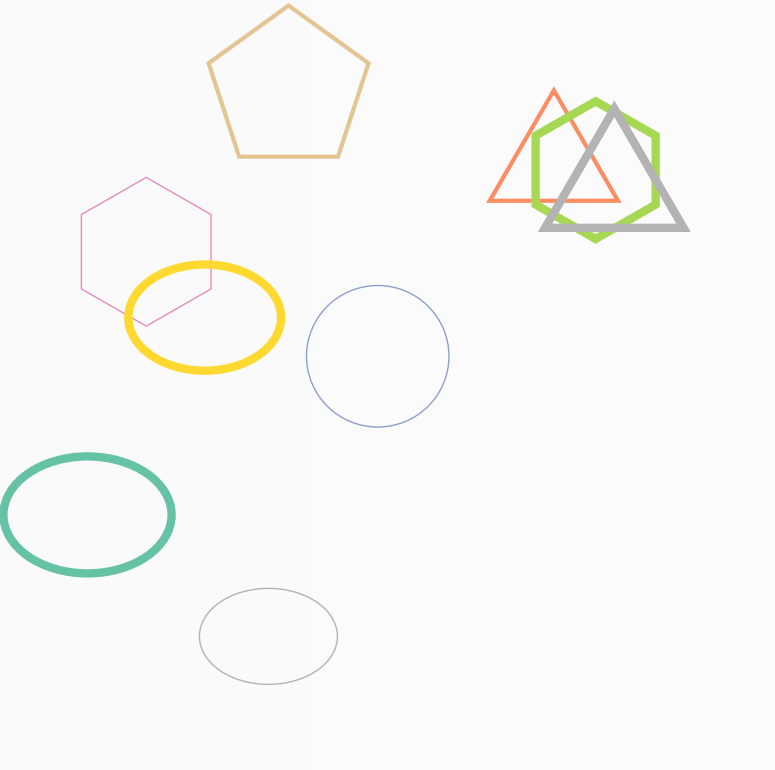[{"shape": "oval", "thickness": 3, "radius": 0.54, "center": [0.113, 0.331]}, {"shape": "triangle", "thickness": 1.5, "radius": 0.48, "center": [0.715, 0.787]}, {"shape": "circle", "thickness": 0.5, "radius": 0.46, "center": [0.487, 0.537]}, {"shape": "hexagon", "thickness": 0.5, "radius": 0.48, "center": [0.189, 0.673]}, {"shape": "hexagon", "thickness": 3, "radius": 0.45, "center": [0.769, 0.779]}, {"shape": "oval", "thickness": 3, "radius": 0.49, "center": [0.264, 0.588]}, {"shape": "pentagon", "thickness": 1.5, "radius": 0.54, "center": [0.372, 0.884]}, {"shape": "triangle", "thickness": 3, "radius": 0.52, "center": [0.793, 0.756]}, {"shape": "oval", "thickness": 0.5, "radius": 0.45, "center": [0.346, 0.174]}]